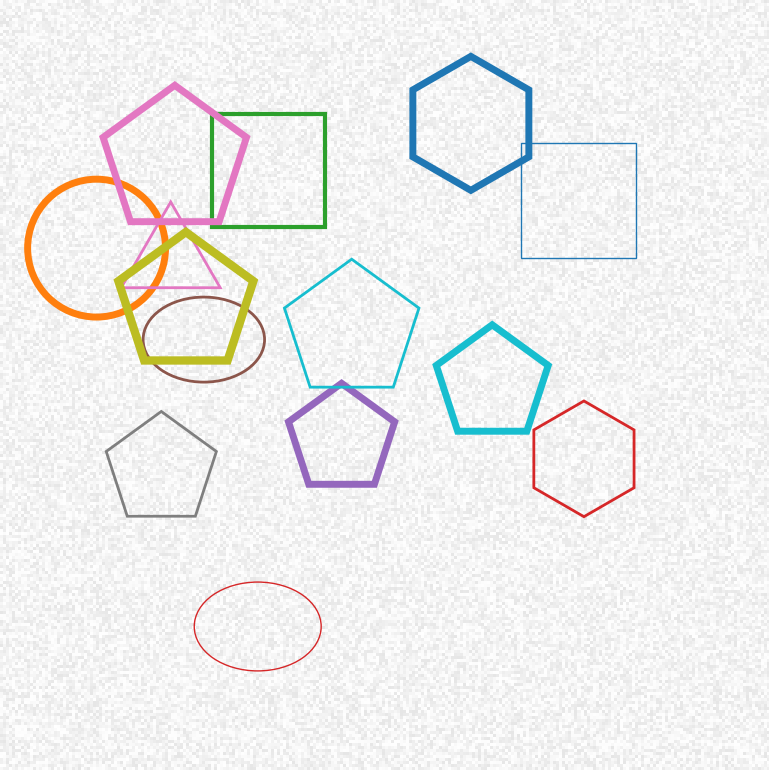[{"shape": "square", "thickness": 0.5, "radius": 0.37, "center": [0.751, 0.74]}, {"shape": "hexagon", "thickness": 2.5, "radius": 0.43, "center": [0.612, 0.84]}, {"shape": "circle", "thickness": 2.5, "radius": 0.45, "center": [0.125, 0.678]}, {"shape": "square", "thickness": 1.5, "radius": 0.37, "center": [0.349, 0.779]}, {"shape": "hexagon", "thickness": 1, "radius": 0.38, "center": [0.758, 0.404]}, {"shape": "oval", "thickness": 0.5, "radius": 0.41, "center": [0.335, 0.186]}, {"shape": "pentagon", "thickness": 2.5, "radius": 0.36, "center": [0.444, 0.43]}, {"shape": "oval", "thickness": 1, "radius": 0.39, "center": [0.265, 0.559]}, {"shape": "pentagon", "thickness": 2.5, "radius": 0.49, "center": [0.227, 0.791]}, {"shape": "triangle", "thickness": 1, "radius": 0.37, "center": [0.222, 0.663]}, {"shape": "pentagon", "thickness": 1, "radius": 0.38, "center": [0.209, 0.39]}, {"shape": "pentagon", "thickness": 3, "radius": 0.46, "center": [0.241, 0.606]}, {"shape": "pentagon", "thickness": 1, "radius": 0.46, "center": [0.457, 0.572]}, {"shape": "pentagon", "thickness": 2.5, "radius": 0.38, "center": [0.639, 0.502]}]